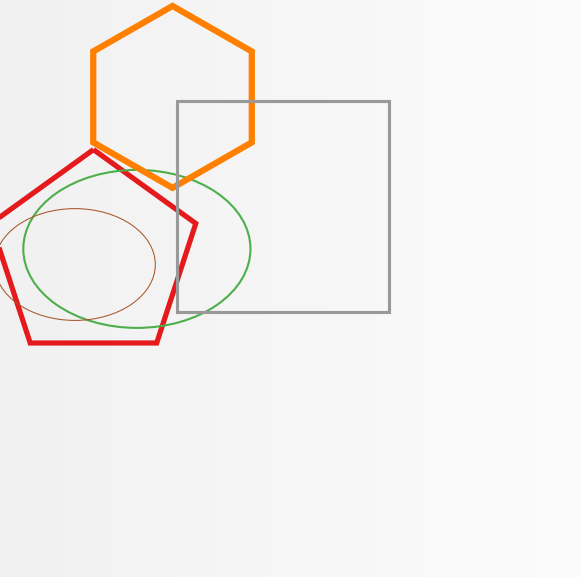[{"shape": "pentagon", "thickness": 2.5, "radius": 0.93, "center": [0.161, 0.555]}, {"shape": "oval", "thickness": 1, "radius": 0.98, "center": [0.236, 0.568]}, {"shape": "hexagon", "thickness": 3, "radius": 0.79, "center": [0.297, 0.831]}, {"shape": "oval", "thickness": 0.5, "radius": 0.69, "center": [0.129, 0.541]}, {"shape": "square", "thickness": 1.5, "radius": 0.91, "center": [0.487, 0.641]}]